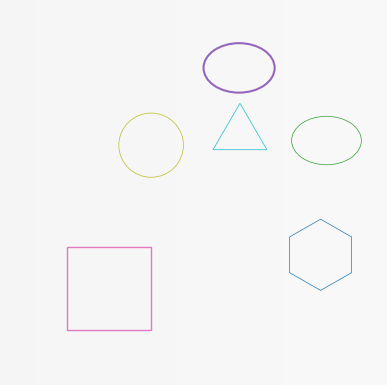[{"shape": "hexagon", "thickness": 0.5, "radius": 0.46, "center": [0.827, 0.338]}, {"shape": "oval", "thickness": 0.5, "radius": 0.45, "center": [0.843, 0.635]}, {"shape": "oval", "thickness": 1.5, "radius": 0.46, "center": [0.617, 0.824]}, {"shape": "square", "thickness": 1, "radius": 0.54, "center": [0.282, 0.252]}, {"shape": "circle", "thickness": 0.5, "radius": 0.42, "center": [0.39, 0.623]}, {"shape": "triangle", "thickness": 0.5, "radius": 0.4, "center": [0.619, 0.651]}]